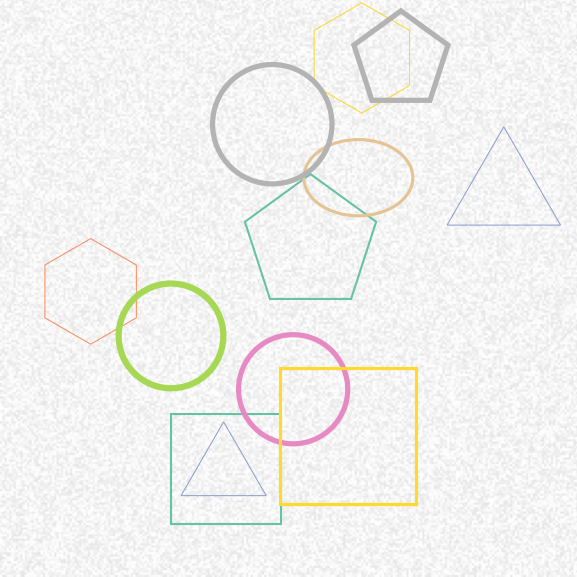[{"shape": "square", "thickness": 1, "radius": 0.48, "center": [0.391, 0.187]}, {"shape": "pentagon", "thickness": 1, "radius": 0.6, "center": [0.538, 0.578]}, {"shape": "hexagon", "thickness": 0.5, "radius": 0.46, "center": [0.157, 0.495]}, {"shape": "triangle", "thickness": 0.5, "radius": 0.57, "center": [0.872, 0.666]}, {"shape": "triangle", "thickness": 0.5, "radius": 0.43, "center": [0.387, 0.183]}, {"shape": "circle", "thickness": 2.5, "radius": 0.47, "center": [0.508, 0.325]}, {"shape": "circle", "thickness": 3, "radius": 0.45, "center": [0.296, 0.417]}, {"shape": "hexagon", "thickness": 0.5, "radius": 0.48, "center": [0.627, 0.899]}, {"shape": "square", "thickness": 1.5, "radius": 0.59, "center": [0.603, 0.244]}, {"shape": "oval", "thickness": 1.5, "radius": 0.47, "center": [0.62, 0.691]}, {"shape": "pentagon", "thickness": 2.5, "radius": 0.43, "center": [0.694, 0.895]}, {"shape": "circle", "thickness": 2.5, "radius": 0.52, "center": [0.471, 0.784]}]